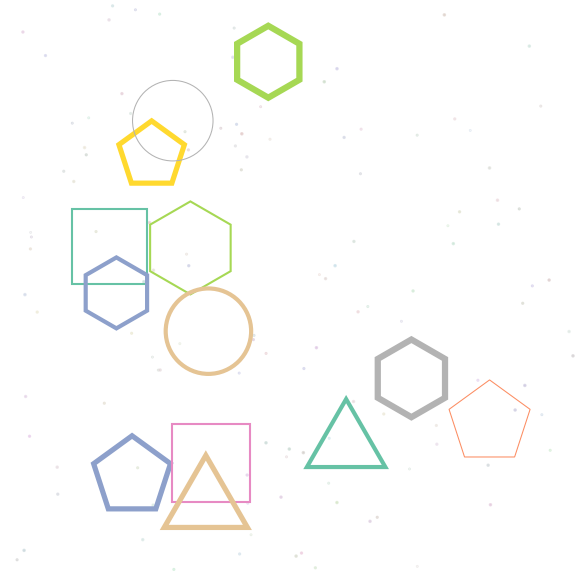[{"shape": "triangle", "thickness": 2, "radius": 0.39, "center": [0.599, 0.23]}, {"shape": "square", "thickness": 1, "radius": 0.32, "center": [0.19, 0.572]}, {"shape": "pentagon", "thickness": 0.5, "radius": 0.37, "center": [0.848, 0.267]}, {"shape": "pentagon", "thickness": 2.5, "radius": 0.35, "center": [0.229, 0.175]}, {"shape": "hexagon", "thickness": 2, "radius": 0.31, "center": [0.202, 0.492]}, {"shape": "square", "thickness": 1, "radius": 0.34, "center": [0.366, 0.197]}, {"shape": "hexagon", "thickness": 1, "radius": 0.4, "center": [0.33, 0.57]}, {"shape": "hexagon", "thickness": 3, "radius": 0.31, "center": [0.465, 0.892]}, {"shape": "pentagon", "thickness": 2.5, "radius": 0.3, "center": [0.263, 0.73]}, {"shape": "circle", "thickness": 2, "radius": 0.37, "center": [0.361, 0.426]}, {"shape": "triangle", "thickness": 2.5, "radius": 0.42, "center": [0.356, 0.127]}, {"shape": "circle", "thickness": 0.5, "radius": 0.35, "center": [0.299, 0.79]}, {"shape": "hexagon", "thickness": 3, "radius": 0.34, "center": [0.712, 0.344]}]